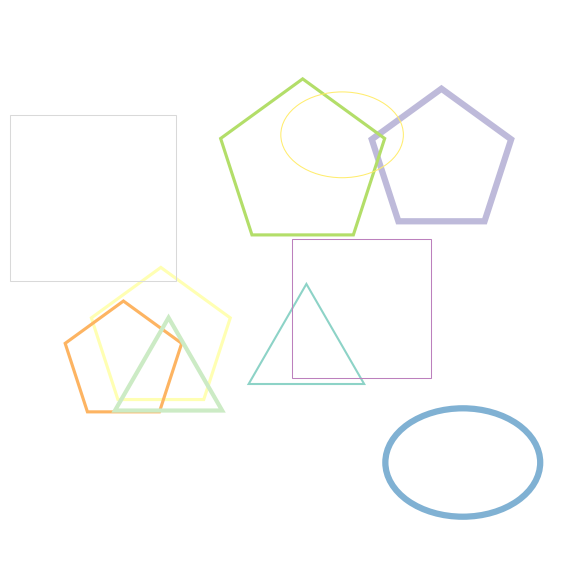[{"shape": "triangle", "thickness": 1, "radius": 0.58, "center": [0.531, 0.392]}, {"shape": "pentagon", "thickness": 1.5, "radius": 0.63, "center": [0.278, 0.41]}, {"shape": "pentagon", "thickness": 3, "radius": 0.63, "center": [0.764, 0.719]}, {"shape": "oval", "thickness": 3, "radius": 0.67, "center": [0.801, 0.198]}, {"shape": "pentagon", "thickness": 1.5, "radius": 0.53, "center": [0.214, 0.372]}, {"shape": "pentagon", "thickness": 1.5, "radius": 0.75, "center": [0.524, 0.713]}, {"shape": "square", "thickness": 0.5, "radius": 0.72, "center": [0.161, 0.656]}, {"shape": "square", "thickness": 0.5, "radius": 0.6, "center": [0.626, 0.464]}, {"shape": "triangle", "thickness": 2, "radius": 0.54, "center": [0.292, 0.342]}, {"shape": "oval", "thickness": 0.5, "radius": 0.53, "center": [0.592, 0.766]}]